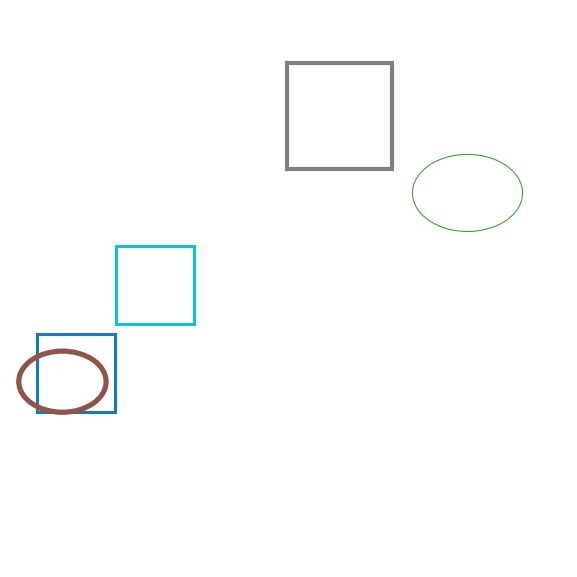[{"shape": "square", "thickness": 1.5, "radius": 0.34, "center": [0.131, 0.354]}, {"shape": "oval", "thickness": 0.5, "radius": 0.48, "center": [0.81, 0.665]}, {"shape": "oval", "thickness": 2.5, "radius": 0.38, "center": [0.108, 0.338]}, {"shape": "square", "thickness": 2, "radius": 0.46, "center": [0.588, 0.798]}, {"shape": "square", "thickness": 1.5, "radius": 0.34, "center": [0.269, 0.505]}]